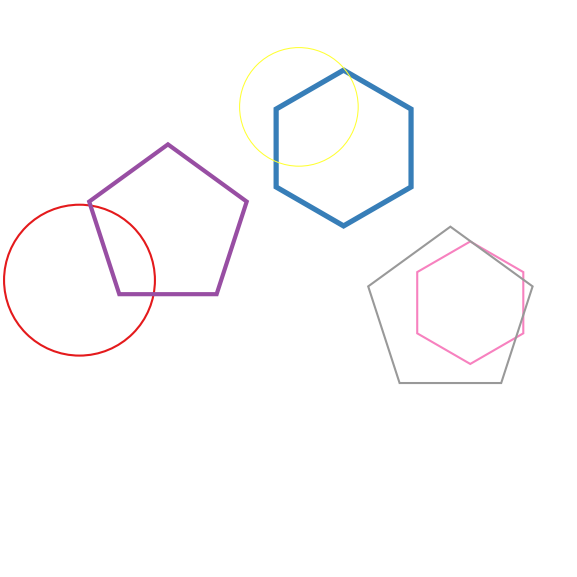[{"shape": "circle", "thickness": 1, "radius": 0.65, "center": [0.138, 0.514]}, {"shape": "hexagon", "thickness": 2.5, "radius": 0.67, "center": [0.595, 0.743]}, {"shape": "pentagon", "thickness": 2, "radius": 0.72, "center": [0.291, 0.606]}, {"shape": "circle", "thickness": 0.5, "radius": 0.51, "center": [0.518, 0.814]}, {"shape": "hexagon", "thickness": 1, "radius": 0.53, "center": [0.814, 0.475]}, {"shape": "pentagon", "thickness": 1, "radius": 0.75, "center": [0.78, 0.457]}]